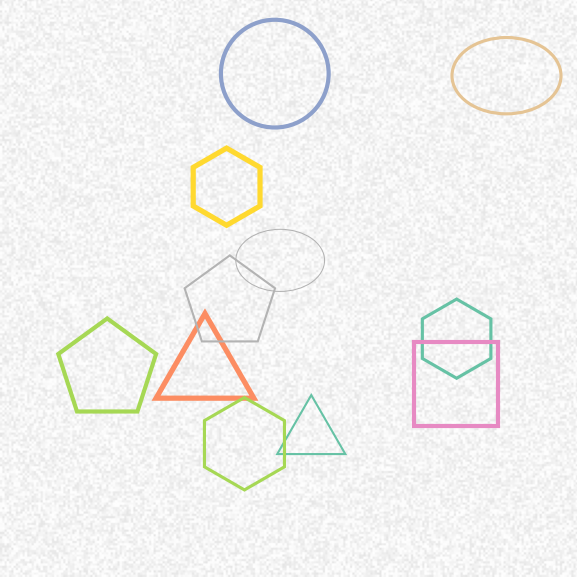[{"shape": "hexagon", "thickness": 1.5, "radius": 0.34, "center": [0.791, 0.413]}, {"shape": "triangle", "thickness": 1, "radius": 0.34, "center": [0.539, 0.247]}, {"shape": "triangle", "thickness": 2.5, "radius": 0.49, "center": [0.355, 0.359]}, {"shape": "circle", "thickness": 2, "radius": 0.47, "center": [0.476, 0.872]}, {"shape": "square", "thickness": 2, "radius": 0.37, "center": [0.79, 0.335]}, {"shape": "hexagon", "thickness": 1.5, "radius": 0.4, "center": [0.423, 0.231]}, {"shape": "pentagon", "thickness": 2, "radius": 0.45, "center": [0.186, 0.359]}, {"shape": "hexagon", "thickness": 2.5, "radius": 0.33, "center": [0.392, 0.676]}, {"shape": "oval", "thickness": 1.5, "radius": 0.47, "center": [0.877, 0.868]}, {"shape": "oval", "thickness": 0.5, "radius": 0.38, "center": [0.485, 0.548]}, {"shape": "pentagon", "thickness": 1, "radius": 0.41, "center": [0.398, 0.475]}]